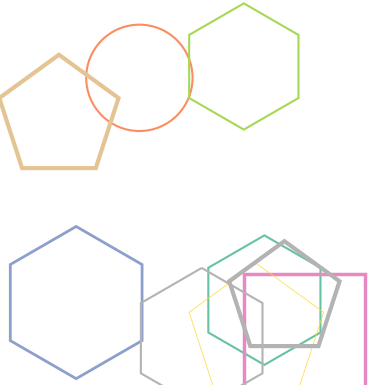[{"shape": "hexagon", "thickness": 1.5, "radius": 0.84, "center": [0.687, 0.22]}, {"shape": "circle", "thickness": 1.5, "radius": 0.69, "center": [0.362, 0.798]}, {"shape": "hexagon", "thickness": 2, "radius": 0.99, "center": [0.198, 0.214]}, {"shape": "square", "thickness": 2.5, "radius": 0.78, "center": [0.79, 0.133]}, {"shape": "hexagon", "thickness": 1.5, "radius": 0.82, "center": [0.633, 0.827]}, {"shape": "pentagon", "thickness": 0.5, "radius": 0.92, "center": [0.666, 0.132]}, {"shape": "pentagon", "thickness": 3, "radius": 0.81, "center": [0.153, 0.695]}, {"shape": "hexagon", "thickness": 1.5, "radius": 0.91, "center": [0.524, 0.122]}, {"shape": "pentagon", "thickness": 3, "radius": 0.75, "center": [0.739, 0.223]}]